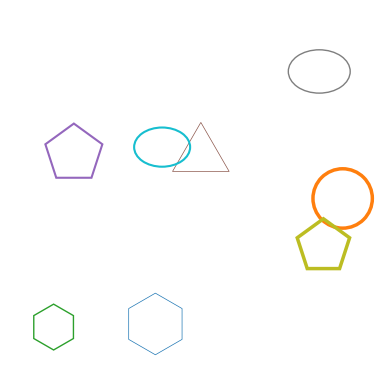[{"shape": "hexagon", "thickness": 0.5, "radius": 0.4, "center": [0.404, 0.159]}, {"shape": "circle", "thickness": 2.5, "radius": 0.39, "center": [0.89, 0.485]}, {"shape": "hexagon", "thickness": 1, "radius": 0.3, "center": [0.139, 0.15]}, {"shape": "pentagon", "thickness": 1.5, "radius": 0.39, "center": [0.192, 0.601]}, {"shape": "triangle", "thickness": 0.5, "radius": 0.42, "center": [0.522, 0.597]}, {"shape": "oval", "thickness": 1, "radius": 0.4, "center": [0.829, 0.814]}, {"shape": "pentagon", "thickness": 2.5, "radius": 0.36, "center": [0.84, 0.36]}, {"shape": "oval", "thickness": 1.5, "radius": 0.36, "center": [0.421, 0.618]}]